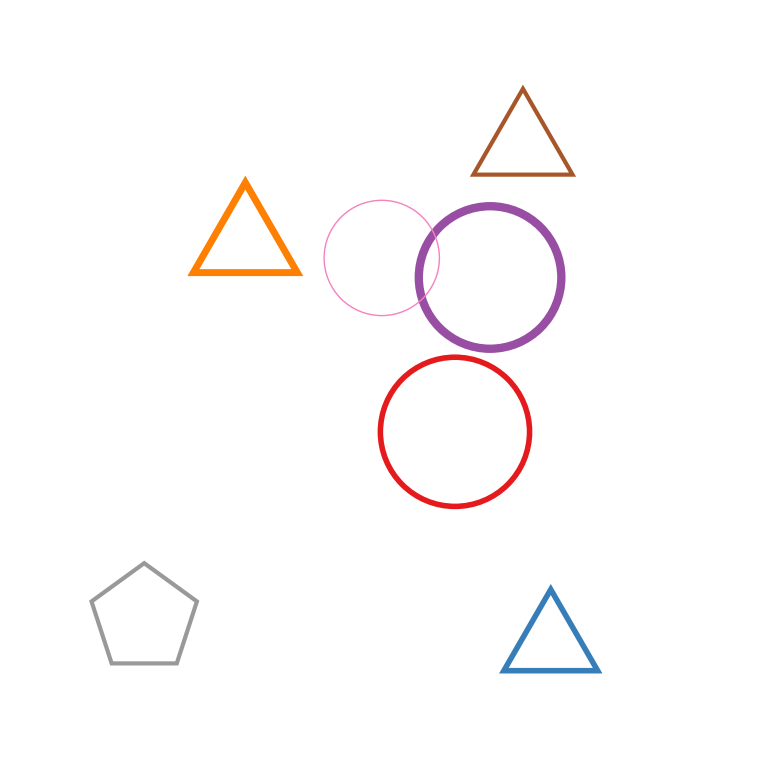[{"shape": "circle", "thickness": 2, "radius": 0.48, "center": [0.591, 0.439]}, {"shape": "triangle", "thickness": 2, "radius": 0.35, "center": [0.715, 0.164]}, {"shape": "circle", "thickness": 3, "radius": 0.46, "center": [0.636, 0.64]}, {"shape": "triangle", "thickness": 2.5, "radius": 0.39, "center": [0.319, 0.685]}, {"shape": "triangle", "thickness": 1.5, "radius": 0.37, "center": [0.679, 0.81]}, {"shape": "circle", "thickness": 0.5, "radius": 0.37, "center": [0.496, 0.665]}, {"shape": "pentagon", "thickness": 1.5, "radius": 0.36, "center": [0.187, 0.197]}]